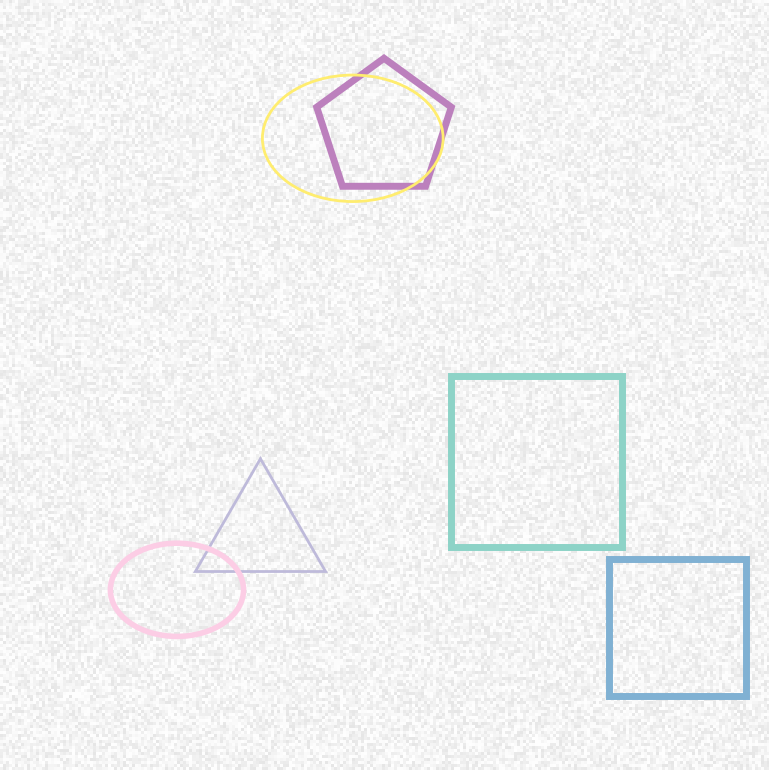[{"shape": "square", "thickness": 2.5, "radius": 0.56, "center": [0.697, 0.401]}, {"shape": "triangle", "thickness": 1, "radius": 0.49, "center": [0.338, 0.307]}, {"shape": "square", "thickness": 2.5, "radius": 0.44, "center": [0.88, 0.185]}, {"shape": "oval", "thickness": 2, "radius": 0.43, "center": [0.23, 0.234]}, {"shape": "pentagon", "thickness": 2.5, "radius": 0.46, "center": [0.499, 0.832]}, {"shape": "oval", "thickness": 1, "radius": 0.59, "center": [0.458, 0.82]}]